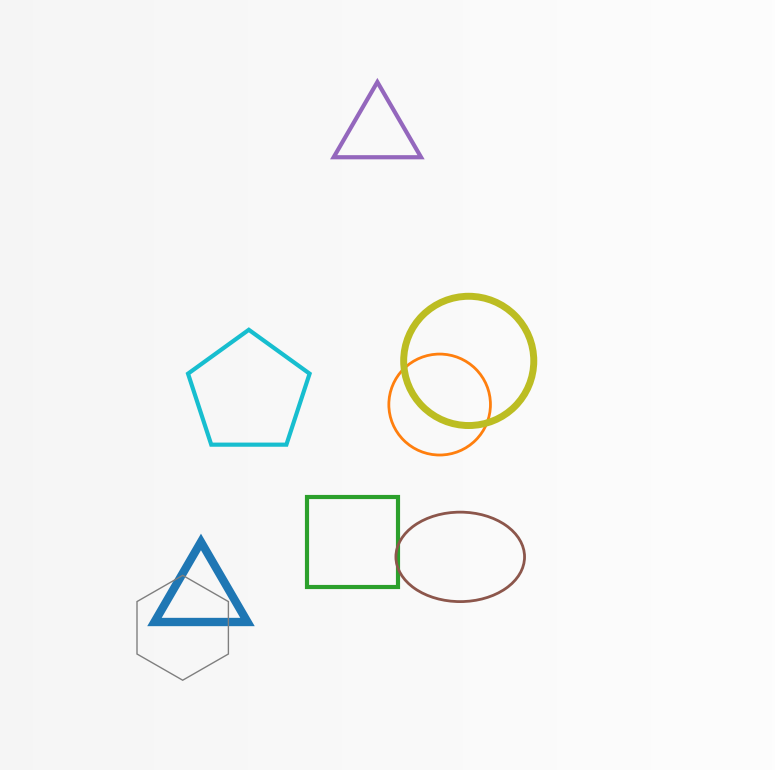[{"shape": "triangle", "thickness": 3, "radius": 0.35, "center": [0.259, 0.227]}, {"shape": "circle", "thickness": 1, "radius": 0.33, "center": [0.567, 0.475]}, {"shape": "square", "thickness": 1.5, "radius": 0.29, "center": [0.455, 0.296]}, {"shape": "triangle", "thickness": 1.5, "radius": 0.33, "center": [0.487, 0.828]}, {"shape": "oval", "thickness": 1, "radius": 0.41, "center": [0.594, 0.277]}, {"shape": "hexagon", "thickness": 0.5, "radius": 0.34, "center": [0.236, 0.185]}, {"shape": "circle", "thickness": 2.5, "radius": 0.42, "center": [0.605, 0.531]}, {"shape": "pentagon", "thickness": 1.5, "radius": 0.41, "center": [0.321, 0.489]}]